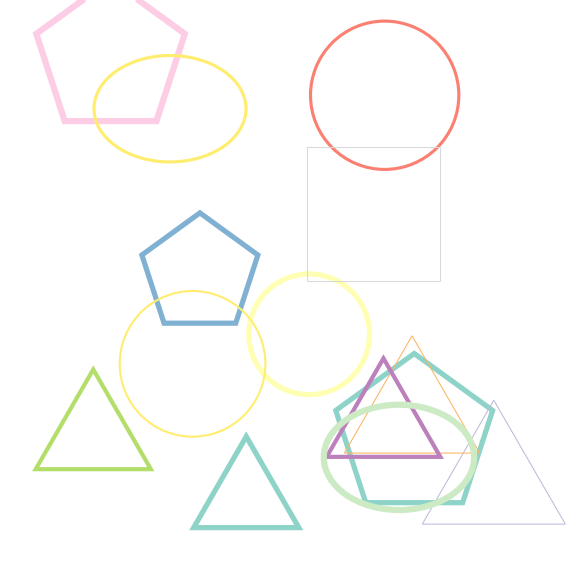[{"shape": "pentagon", "thickness": 2.5, "radius": 0.71, "center": [0.717, 0.244]}, {"shape": "triangle", "thickness": 2.5, "radius": 0.53, "center": [0.426, 0.138]}, {"shape": "circle", "thickness": 2.5, "radius": 0.52, "center": [0.535, 0.42]}, {"shape": "triangle", "thickness": 0.5, "radius": 0.72, "center": [0.855, 0.163]}, {"shape": "circle", "thickness": 1.5, "radius": 0.64, "center": [0.666, 0.834]}, {"shape": "pentagon", "thickness": 2.5, "radius": 0.53, "center": [0.346, 0.525]}, {"shape": "triangle", "thickness": 0.5, "radius": 0.68, "center": [0.714, 0.282]}, {"shape": "triangle", "thickness": 2, "radius": 0.58, "center": [0.161, 0.244]}, {"shape": "pentagon", "thickness": 3, "radius": 0.68, "center": [0.191, 0.899]}, {"shape": "square", "thickness": 0.5, "radius": 0.58, "center": [0.647, 0.629]}, {"shape": "triangle", "thickness": 2, "radius": 0.57, "center": [0.664, 0.265]}, {"shape": "oval", "thickness": 3, "radius": 0.65, "center": [0.691, 0.207]}, {"shape": "oval", "thickness": 1.5, "radius": 0.66, "center": [0.294, 0.811]}, {"shape": "circle", "thickness": 1, "radius": 0.63, "center": [0.333, 0.369]}]